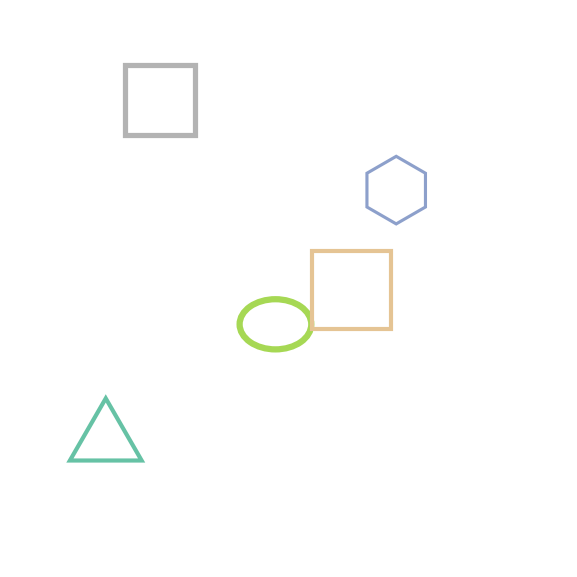[{"shape": "triangle", "thickness": 2, "radius": 0.36, "center": [0.183, 0.238]}, {"shape": "hexagon", "thickness": 1.5, "radius": 0.29, "center": [0.686, 0.67]}, {"shape": "oval", "thickness": 3, "radius": 0.31, "center": [0.477, 0.438]}, {"shape": "square", "thickness": 2, "radius": 0.34, "center": [0.609, 0.497]}, {"shape": "square", "thickness": 2.5, "radius": 0.3, "center": [0.277, 0.826]}]